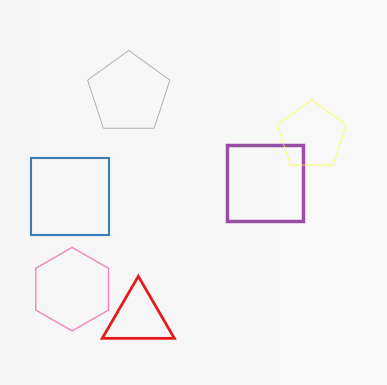[{"shape": "triangle", "thickness": 2, "radius": 0.54, "center": [0.357, 0.175]}, {"shape": "square", "thickness": 1.5, "radius": 0.5, "center": [0.182, 0.49]}, {"shape": "square", "thickness": 2.5, "radius": 0.49, "center": [0.683, 0.525]}, {"shape": "pentagon", "thickness": 0.5, "radius": 0.47, "center": [0.805, 0.647]}, {"shape": "hexagon", "thickness": 1, "radius": 0.54, "center": [0.186, 0.249]}, {"shape": "pentagon", "thickness": 0.5, "radius": 0.56, "center": [0.332, 0.757]}]